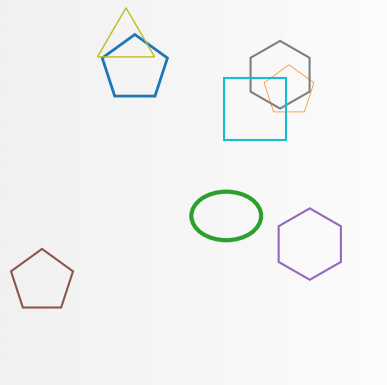[{"shape": "pentagon", "thickness": 2, "radius": 0.44, "center": [0.348, 0.822]}, {"shape": "pentagon", "thickness": 0.5, "radius": 0.34, "center": [0.746, 0.764]}, {"shape": "oval", "thickness": 3, "radius": 0.45, "center": [0.584, 0.439]}, {"shape": "hexagon", "thickness": 1.5, "radius": 0.46, "center": [0.799, 0.366]}, {"shape": "pentagon", "thickness": 1.5, "radius": 0.42, "center": [0.108, 0.269]}, {"shape": "hexagon", "thickness": 1.5, "radius": 0.44, "center": [0.723, 0.806]}, {"shape": "triangle", "thickness": 1, "radius": 0.43, "center": [0.325, 0.895]}, {"shape": "square", "thickness": 1.5, "radius": 0.4, "center": [0.658, 0.716]}]